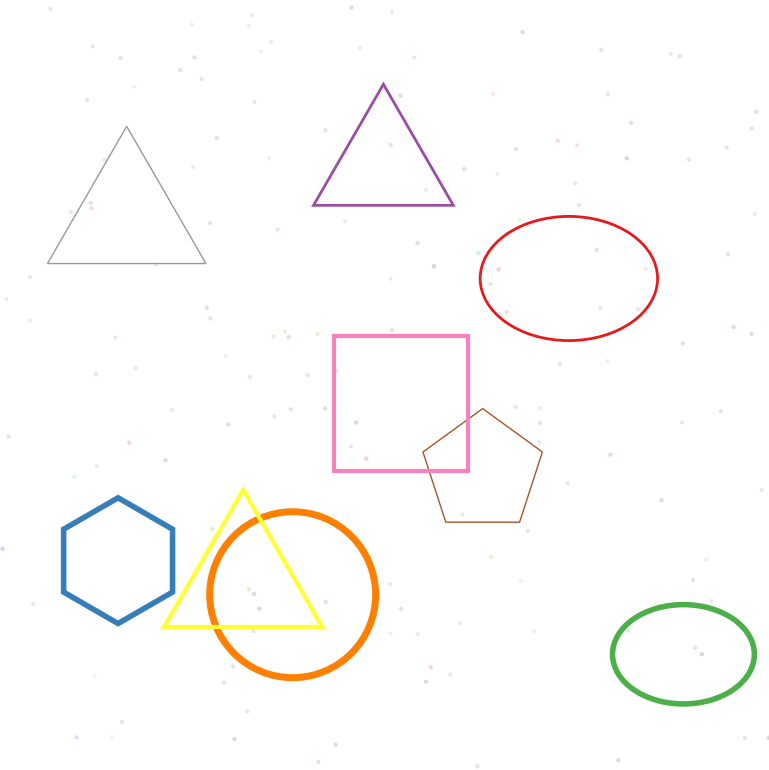[{"shape": "oval", "thickness": 1, "radius": 0.58, "center": [0.739, 0.638]}, {"shape": "hexagon", "thickness": 2, "radius": 0.41, "center": [0.153, 0.272]}, {"shape": "oval", "thickness": 2, "radius": 0.46, "center": [0.888, 0.15]}, {"shape": "triangle", "thickness": 1, "radius": 0.52, "center": [0.498, 0.786]}, {"shape": "circle", "thickness": 2.5, "radius": 0.54, "center": [0.38, 0.228]}, {"shape": "triangle", "thickness": 1.5, "radius": 0.59, "center": [0.316, 0.245]}, {"shape": "pentagon", "thickness": 0.5, "radius": 0.41, "center": [0.627, 0.388]}, {"shape": "square", "thickness": 1.5, "radius": 0.44, "center": [0.521, 0.476]}, {"shape": "triangle", "thickness": 0.5, "radius": 0.59, "center": [0.165, 0.717]}]